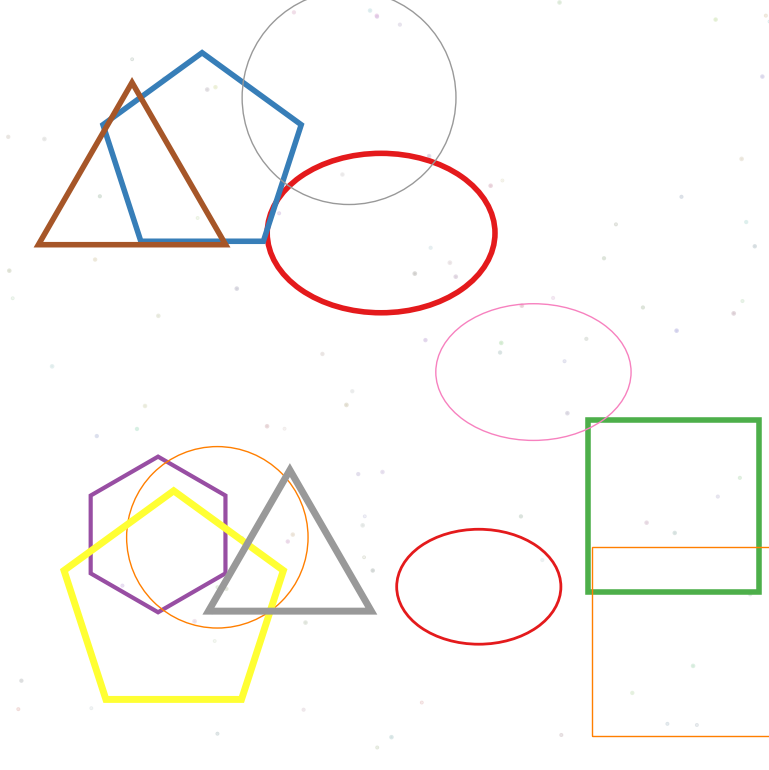[{"shape": "oval", "thickness": 1, "radius": 0.53, "center": [0.622, 0.238]}, {"shape": "oval", "thickness": 2, "radius": 0.74, "center": [0.495, 0.697]}, {"shape": "pentagon", "thickness": 2, "radius": 0.68, "center": [0.262, 0.796]}, {"shape": "square", "thickness": 2, "radius": 0.56, "center": [0.875, 0.343]}, {"shape": "hexagon", "thickness": 1.5, "radius": 0.51, "center": [0.205, 0.306]}, {"shape": "circle", "thickness": 0.5, "radius": 0.59, "center": [0.282, 0.302]}, {"shape": "square", "thickness": 0.5, "radius": 0.61, "center": [0.891, 0.167]}, {"shape": "pentagon", "thickness": 2.5, "radius": 0.75, "center": [0.226, 0.213]}, {"shape": "triangle", "thickness": 2, "radius": 0.7, "center": [0.171, 0.752]}, {"shape": "oval", "thickness": 0.5, "radius": 0.63, "center": [0.693, 0.517]}, {"shape": "triangle", "thickness": 2.5, "radius": 0.61, "center": [0.376, 0.267]}, {"shape": "circle", "thickness": 0.5, "radius": 0.69, "center": [0.453, 0.873]}]